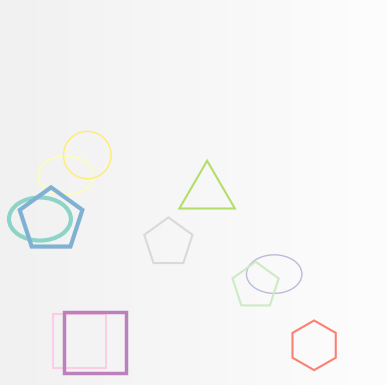[{"shape": "oval", "thickness": 3, "radius": 0.4, "center": [0.103, 0.431]}, {"shape": "oval", "thickness": 1, "radius": 0.36, "center": [0.169, 0.544]}, {"shape": "oval", "thickness": 1, "radius": 0.36, "center": [0.708, 0.288]}, {"shape": "hexagon", "thickness": 1.5, "radius": 0.32, "center": [0.811, 0.103]}, {"shape": "pentagon", "thickness": 3, "radius": 0.43, "center": [0.132, 0.428]}, {"shape": "triangle", "thickness": 1.5, "radius": 0.41, "center": [0.535, 0.5]}, {"shape": "square", "thickness": 1.5, "radius": 0.35, "center": [0.205, 0.114]}, {"shape": "pentagon", "thickness": 1.5, "radius": 0.33, "center": [0.435, 0.37]}, {"shape": "square", "thickness": 2.5, "radius": 0.4, "center": [0.245, 0.11]}, {"shape": "pentagon", "thickness": 1.5, "radius": 0.31, "center": [0.66, 0.257]}, {"shape": "circle", "thickness": 1, "radius": 0.31, "center": [0.225, 0.597]}]